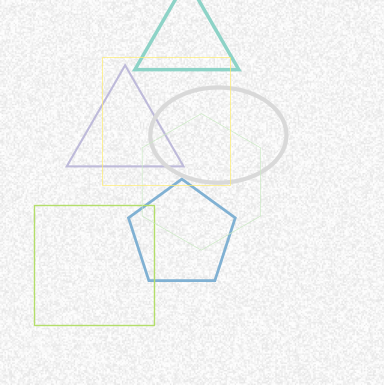[{"shape": "triangle", "thickness": 2.5, "radius": 0.78, "center": [0.485, 0.897]}, {"shape": "triangle", "thickness": 1.5, "radius": 0.88, "center": [0.325, 0.655]}, {"shape": "pentagon", "thickness": 2, "radius": 0.73, "center": [0.472, 0.389]}, {"shape": "square", "thickness": 1, "radius": 0.78, "center": [0.244, 0.312]}, {"shape": "oval", "thickness": 3, "radius": 0.88, "center": [0.567, 0.649]}, {"shape": "hexagon", "thickness": 0.5, "radius": 0.89, "center": [0.523, 0.527]}, {"shape": "square", "thickness": 0.5, "radius": 0.83, "center": [0.432, 0.685]}]